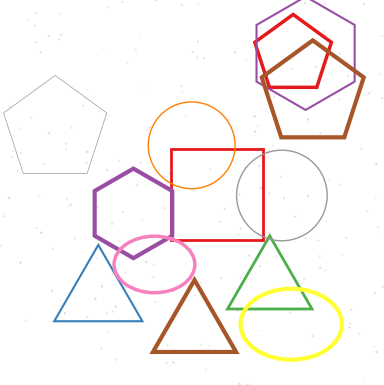[{"shape": "pentagon", "thickness": 2.5, "radius": 0.52, "center": [0.761, 0.858]}, {"shape": "square", "thickness": 2, "radius": 0.59, "center": [0.563, 0.495]}, {"shape": "triangle", "thickness": 1.5, "radius": 0.66, "center": [0.255, 0.232]}, {"shape": "triangle", "thickness": 2, "radius": 0.63, "center": [0.701, 0.261]}, {"shape": "hexagon", "thickness": 3, "radius": 0.58, "center": [0.347, 0.446]}, {"shape": "hexagon", "thickness": 1.5, "radius": 0.74, "center": [0.794, 0.862]}, {"shape": "circle", "thickness": 1, "radius": 0.56, "center": [0.498, 0.623]}, {"shape": "oval", "thickness": 3, "radius": 0.66, "center": [0.757, 0.158]}, {"shape": "triangle", "thickness": 3, "radius": 0.62, "center": [0.505, 0.148]}, {"shape": "pentagon", "thickness": 3, "radius": 0.7, "center": [0.812, 0.756]}, {"shape": "oval", "thickness": 2.5, "radius": 0.52, "center": [0.401, 0.313]}, {"shape": "circle", "thickness": 1, "radius": 0.59, "center": [0.732, 0.492]}, {"shape": "pentagon", "thickness": 0.5, "radius": 0.7, "center": [0.143, 0.663]}]